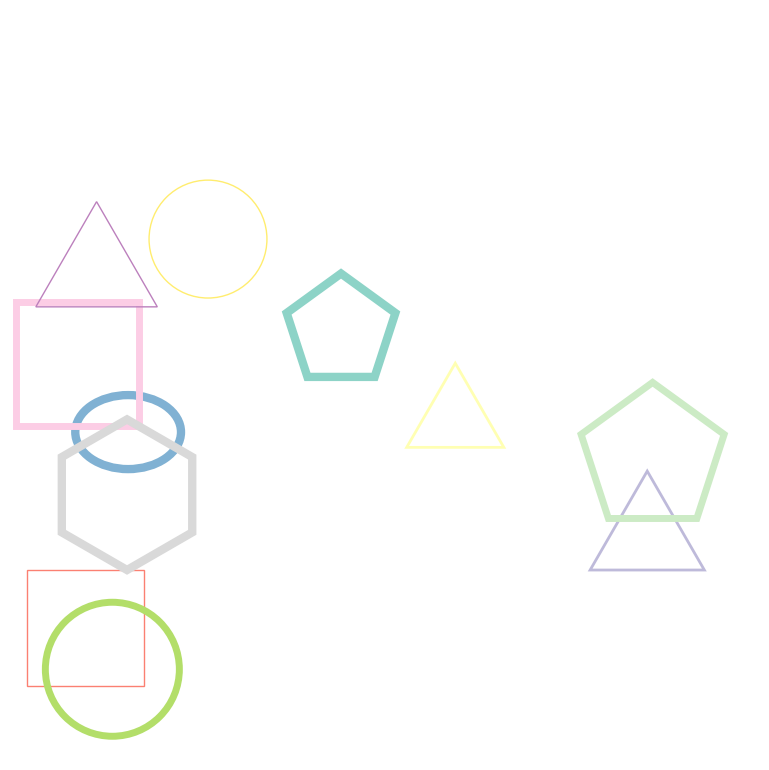[{"shape": "pentagon", "thickness": 3, "radius": 0.37, "center": [0.443, 0.571]}, {"shape": "triangle", "thickness": 1, "radius": 0.36, "center": [0.591, 0.455]}, {"shape": "triangle", "thickness": 1, "radius": 0.43, "center": [0.841, 0.303]}, {"shape": "square", "thickness": 0.5, "radius": 0.38, "center": [0.111, 0.185]}, {"shape": "oval", "thickness": 3, "radius": 0.34, "center": [0.166, 0.439]}, {"shape": "circle", "thickness": 2.5, "radius": 0.44, "center": [0.146, 0.131]}, {"shape": "square", "thickness": 2.5, "radius": 0.4, "center": [0.101, 0.527]}, {"shape": "hexagon", "thickness": 3, "radius": 0.49, "center": [0.165, 0.358]}, {"shape": "triangle", "thickness": 0.5, "radius": 0.46, "center": [0.125, 0.647]}, {"shape": "pentagon", "thickness": 2.5, "radius": 0.49, "center": [0.848, 0.406]}, {"shape": "circle", "thickness": 0.5, "radius": 0.38, "center": [0.27, 0.69]}]